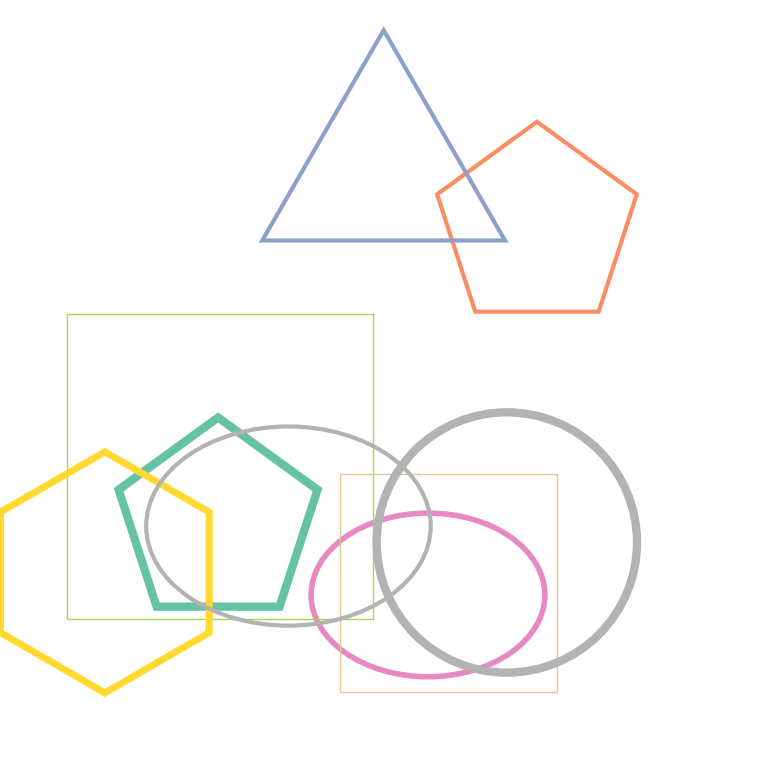[{"shape": "pentagon", "thickness": 3, "radius": 0.68, "center": [0.283, 0.322]}, {"shape": "pentagon", "thickness": 1.5, "radius": 0.68, "center": [0.697, 0.706]}, {"shape": "triangle", "thickness": 1.5, "radius": 0.91, "center": [0.498, 0.779]}, {"shape": "oval", "thickness": 2, "radius": 0.76, "center": [0.556, 0.227]}, {"shape": "square", "thickness": 0.5, "radius": 0.99, "center": [0.286, 0.394]}, {"shape": "hexagon", "thickness": 2.5, "radius": 0.78, "center": [0.136, 0.257]}, {"shape": "square", "thickness": 0.5, "radius": 0.71, "center": [0.583, 0.243]}, {"shape": "oval", "thickness": 1.5, "radius": 0.92, "center": [0.375, 0.317]}, {"shape": "circle", "thickness": 3, "radius": 0.85, "center": [0.658, 0.295]}]